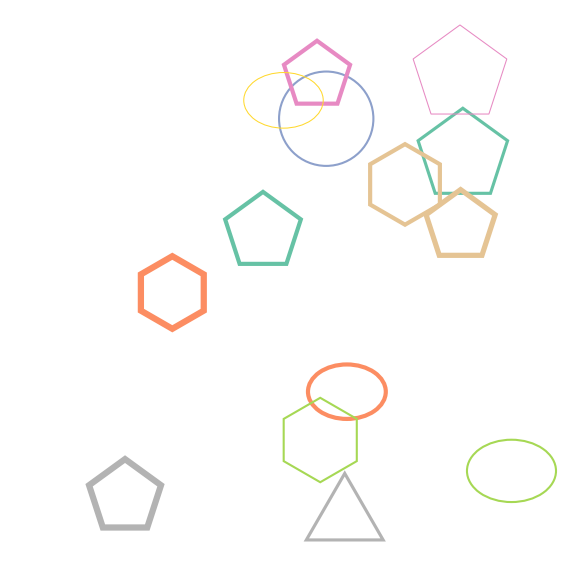[{"shape": "pentagon", "thickness": 2, "radius": 0.34, "center": [0.455, 0.598]}, {"shape": "pentagon", "thickness": 1.5, "radius": 0.41, "center": [0.801, 0.73]}, {"shape": "hexagon", "thickness": 3, "radius": 0.31, "center": [0.298, 0.493]}, {"shape": "oval", "thickness": 2, "radius": 0.34, "center": [0.601, 0.321]}, {"shape": "circle", "thickness": 1, "radius": 0.41, "center": [0.565, 0.794]}, {"shape": "pentagon", "thickness": 2, "radius": 0.3, "center": [0.549, 0.868]}, {"shape": "pentagon", "thickness": 0.5, "radius": 0.43, "center": [0.796, 0.871]}, {"shape": "oval", "thickness": 1, "radius": 0.39, "center": [0.886, 0.184]}, {"shape": "hexagon", "thickness": 1, "radius": 0.37, "center": [0.555, 0.237]}, {"shape": "oval", "thickness": 0.5, "radius": 0.34, "center": [0.491, 0.825]}, {"shape": "hexagon", "thickness": 2, "radius": 0.35, "center": [0.701, 0.68]}, {"shape": "pentagon", "thickness": 2.5, "radius": 0.31, "center": [0.798, 0.608]}, {"shape": "pentagon", "thickness": 3, "radius": 0.33, "center": [0.217, 0.139]}, {"shape": "triangle", "thickness": 1.5, "radius": 0.38, "center": [0.597, 0.103]}]